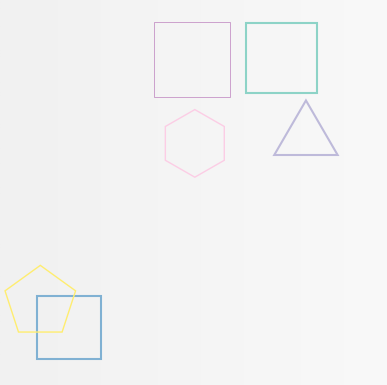[{"shape": "square", "thickness": 1.5, "radius": 0.45, "center": [0.726, 0.849]}, {"shape": "triangle", "thickness": 1.5, "radius": 0.47, "center": [0.79, 0.645]}, {"shape": "square", "thickness": 1.5, "radius": 0.41, "center": [0.178, 0.15]}, {"shape": "hexagon", "thickness": 1, "radius": 0.44, "center": [0.503, 0.628]}, {"shape": "square", "thickness": 0.5, "radius": 0.49, "center": [0.495, 0.846]}, {"shape": "pentagon", "thickness": 1, "radius": 0.48, "center": [0.104, 0.215]}]